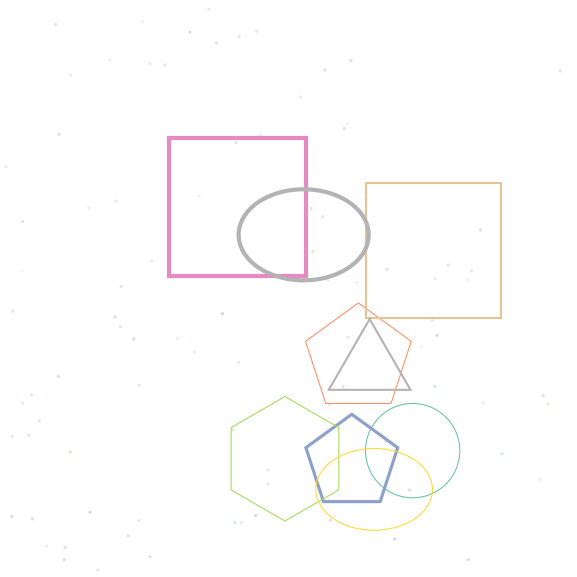[{"shape": "circle", "thickness": 0.5, "radius": 0.41, "center": [0.715, 0.219]}, {"shape": "pentagon", "thickness": 0.5, "radius": 0.48, "center": [0.621, 0.378]}, {"shape": "pentagon", "thickness": 1.5, "radius": 0.42, "center": [0.609, 0.198]}, {"shape": "square", "thickness": 2, "radius": 0.59, "center": [0.411, 0.641]}, {"shape": "hexagon", "thickness": 0.5, "radius": 0.54, "center": [0.493, 0.205]}, {"shape": "oval", "thickness": 0.5, "radius": 0.51, "center": [0.648, 0.152]}, {"shape": "square", "thickness": 1, "radius": 0.59, "center": [0.751, 0.565]}, {"shape": "oval", "thickness": 2, "radius": 0.56, "center": [0.526, 0.593]}, {"shape": "triangle", "thickness": 1, "radius": 0.41, "center": [0.64, 0.365]}]